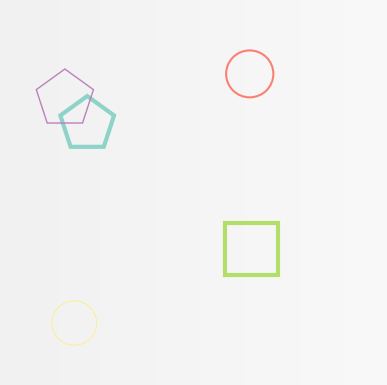[{"shape": "pentagon", "thickness": 3, "radius": 0.36, "center": [0.225, 0.678]}, {"shape": "circle", "thickness": 1.5, "radius": 0.3, "center": [0.644, 0.808]}, {"shape": "square", "thickness": 3, "radius": 0.34, "center": [0.649, 0.353]}, {"shape": "pentagon", "thickness": 1, "radius": 0.39, "center": [0.167, 0.743]}, {"shape": "circle", "thickness": 0.5, "radius": 0.29, "center": [0.192, 0.161]}]